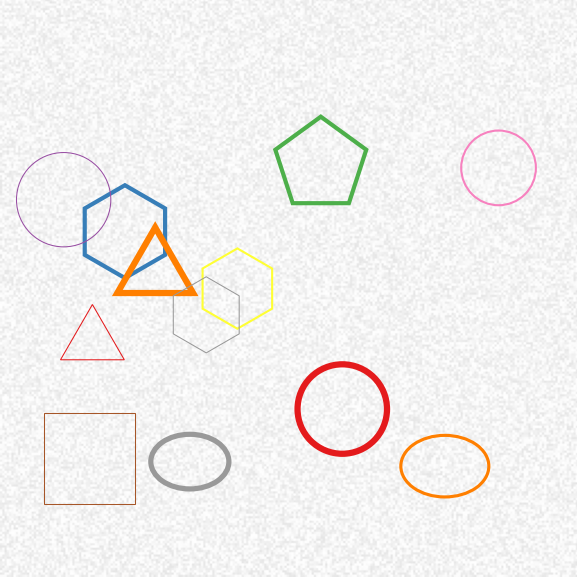[{"shape": "triangle", "thickness": 0.5, "radius": 0.32, "center": [0.16, 0.408]}, {"shape": "circle", "thickness": 3, "radius": 0.39, "center": [0.593, 0.291]}, {"shape": "hexagon", "thickness": 2, "radius": 0.4, "center": [0.216, 0.598]}, {"shape": "pentagon", "thickness": 2, "radius": 0.41, "center": [0.555, 0.714]}, {"shape": "circle", "thickness": 0.5, "radius": 0.41, "center": [0.11, 0.653]}, {"shape": "oval", "thickness": 1.5, "radius": 0.38, "center": [0.77, 0.192]}, {"shape": "triangle", "thickness": 3, "radius": 0.38, "center": [0.269, 0.53]}, {"shape": "hexagon", "thickness": 1, "radius": 0.35, "center": [0.411, 0.499]}, {"shape": "square", "thickness": 0.5, "radius": 0.39, "center": [0.154, 0.206]}, {"shape": "circle", "thickness": 1, "radius": 0.32, "center": [0.863, 0.708]}, {"shape": "hexagon", "thickness": 0.5, "radius": 0.33, "center": [0.357, 0.454]}, {"shape": "oval", "thickness": 2.5, "radius": 0.34, "center": [0.329, 0.2]}]